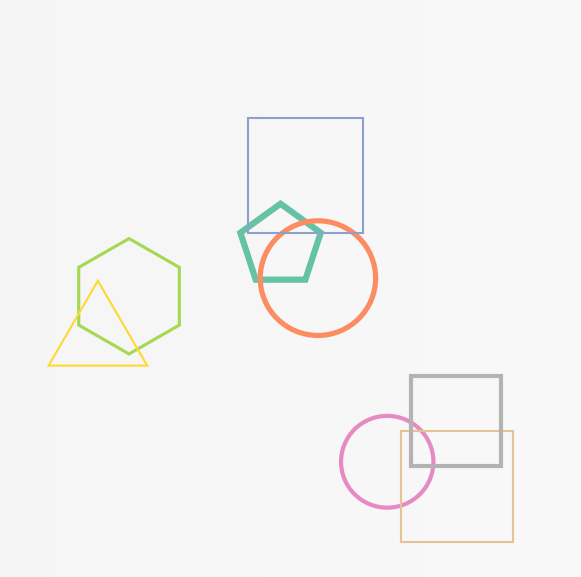[{"shape": "pentagon", "thickness": 3, "radius": 0.36, "center": [0.483, 0.574]}, {"shape": "circle", "thickness": 2.5, "radius": 0.5, "center": [0.547, 0.518]}, {"shape": "square", "thickness": 1, "radius": 0.5, "center": [0.526, 0.696]}, {"shape": "circle", "thickness": 2, "radius": 0.4, "center": [0.666, 0.2]}, {"shape": "hexagon", "thickness": 1.5, "radius": 0.5, "center": [0.222, 0.486]}, {"shape": "triangle", "thickness": 1, "radius": 0.49, "center": [0.168, 0.415]}, {"shape": "square", "thickness": 1, "radius": 0.48, "center": [0.786, 0.157]}, {"shape": "square", "thickness": 2, "radius": 0.39, "center": [0.785, 0.271]}]